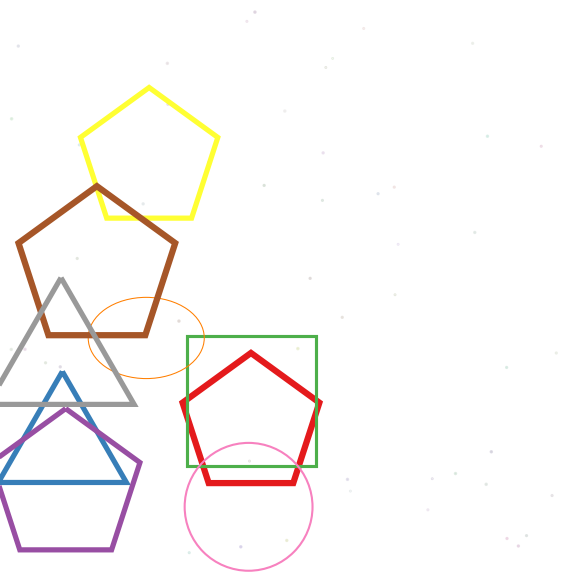[{"shape": "pentagon", "thickness": 3, "radius": 0.62, "center": [0.435, 0.263]}, {"shape": "triangle", "thickness": 2.5, "radius": 0.64, "center": [0.108, 0.228]}, {"shape": "square", "thickness": 1.5, "radius": 0.56, "center": [0.436, 0.305]}, {"shape": "pentagon", "thickness": 2.5, "radius": 0.68, "center": [0.114, 0.156]}, {"shape": "oval", "thickness": 0.5, "radius": 0.5, "center": [0.253, 0.414]}, {"shape": "pentagon", "thickness": 2.5, "radius": 0.63, "center": [0.258, 0.723]}, {"shape": "pentagon", "thickness": 3, "radius": 0.71, "center": [0.168, 0.534]}, {"shape": "circle", "thickness": 1, "radius": 0.55, "center": [0.43, 0.122]}, {"shape": "triangle", "thickness": 2.5, "radius": 0.73, "center": [0.106, 0.372]}]